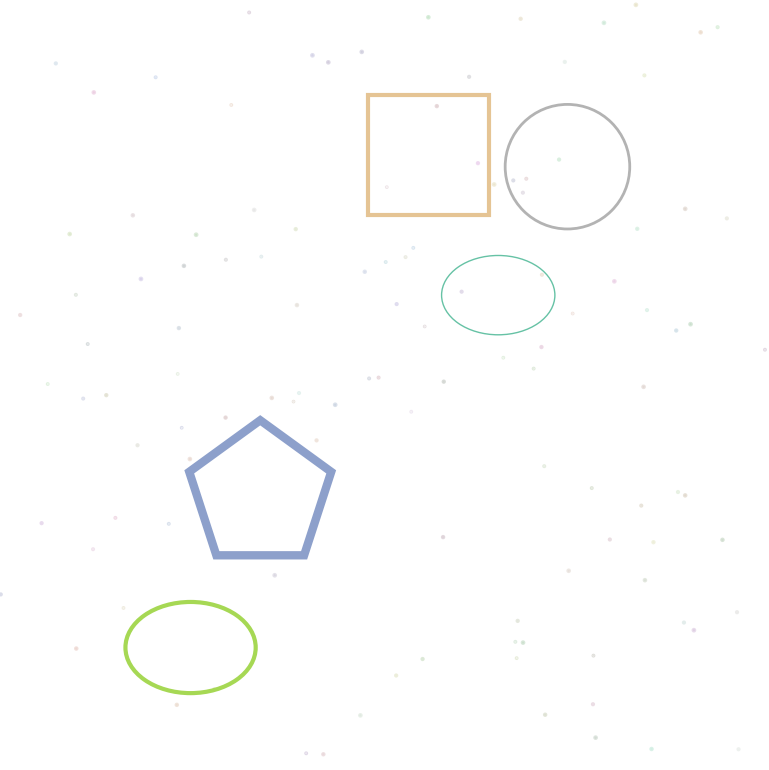[{"shape": "oval", "thickness": 0.5, "radius": 0.37, "center": [0.647, 0.617]}, {"shape": "pentagon", "thickness": 3, "radius": 0.48, "center": [0.338, 0.357]}, {"shape": "oval", "thickness": 1.5, "radius": 0.42, "center": [0.247, 0.159]}, {"shape": "square", "thickness": 1.5, "radius": 0.39, "center": [0.557, 0.799]}, {"shape": "circle", "thickness": 1, "radius": 0.4, "center": [0.737, 0.784]}]